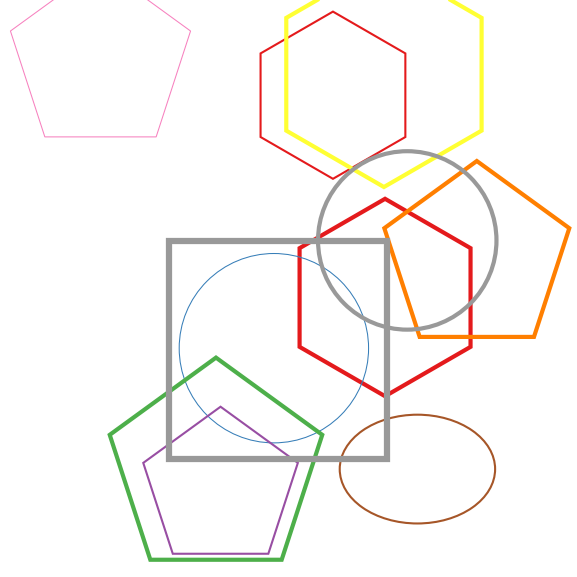[{"shape": "hexagon", "thickness": 2, "radius": 0.85, "center": [0.667, 0.484]}, {"shape": "hexagon", "thickness": 1, "radius": 0.72, "center": [0.577, 0.834]}, {"shape": "circle", "thickness": 0.5, "radius": 0.82, "center": [0.474, 0.396]}, {"shape": "pentagon", "thickness": 2, "radius": 0.97, "center": [0.374, 0.186]}, {"shape": "pentagon", "thickness": 1, "radius": 0.7, "center": [0.382, 0.154]}, {"shape": "pentagon", "thickness": 2, "radius": 0.84, "center": [0.826, 0.552]}, {"shape": "hexagon", "thickness": 2, "radius": 0.98, "center": [0.665, 0.871]}, {"shape": "oval", "thickness": 1, "radius": 0.67, "center": [0.723, 0.187]}, {"shape": "pentagon", "thickness": 0.5, "radius": 0.82, "center": [0.174, 0.895]}, {"shape": "square", "thickness": 3, "radius": 0.95, "center": [0.482, 0.393]}, {"shape": "circle", "thickness": 2, "radius": 0.77, "center": [0.705, 0.583]}]